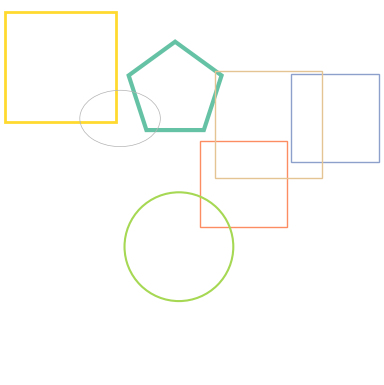[{"shape": "pentagon", "thickness": 3, "radius": 0.63, "center": [0.455, 0.765]}, {"shape": "square", "thickness": 1, "radius": 0.56, "center": [0.633, 0.521]}, {"shape": "square", "thickness": 1, "radius": 0.57, "center": [0.87, 0.693]}, {"shape": "circle", "thickness": 1.5, "radius": 0.71, "center": [0.465, 0.359]}, {"shape": "square", "thickness": 2, "radius": 0.72, "center": [0.157, 0.826]}, {"shape": "square", "thickness": 1, "radius": 0.69, "center": [0.698, 0.678]}, {"shape": "oval", "thickness": 0.5, "radius": 0.52, "center": [0.312, 0.692]}]